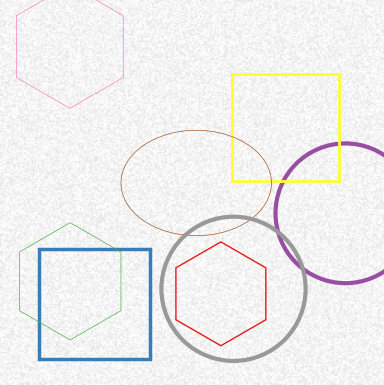[{"shape": "hexagon", "thickness": 1, "radius": 0.67, "center": [0.574, 0.237]}, {"shape": "square", "thickness": 2.5, "radius": 0.72, "center": [0.246, 0.211]}, {"shape": "hexagon", "thickness": 0.5, "radius": 0.76, "center": [0.182, 0.269]}, {"shape": "circle", "thickness": 3, "radius": 0.91, "center": [0.897, 0.446]}, {"shape": "square", "thickness": 2, "radius": 0.7, "center": [0.742, 0.669]}, {"shape": "oval", "thickness": 0.5, "radius": 0.98, "center": [0.51, 0.525]}, {"shape": "hexagon", "thickness": 0.5, "radius": 0.8, "center": [0.181, 0.879]}, {"shape": "circle", "thickness": 3, "radius": 0.94, "center": [0.606, 0.25]}]